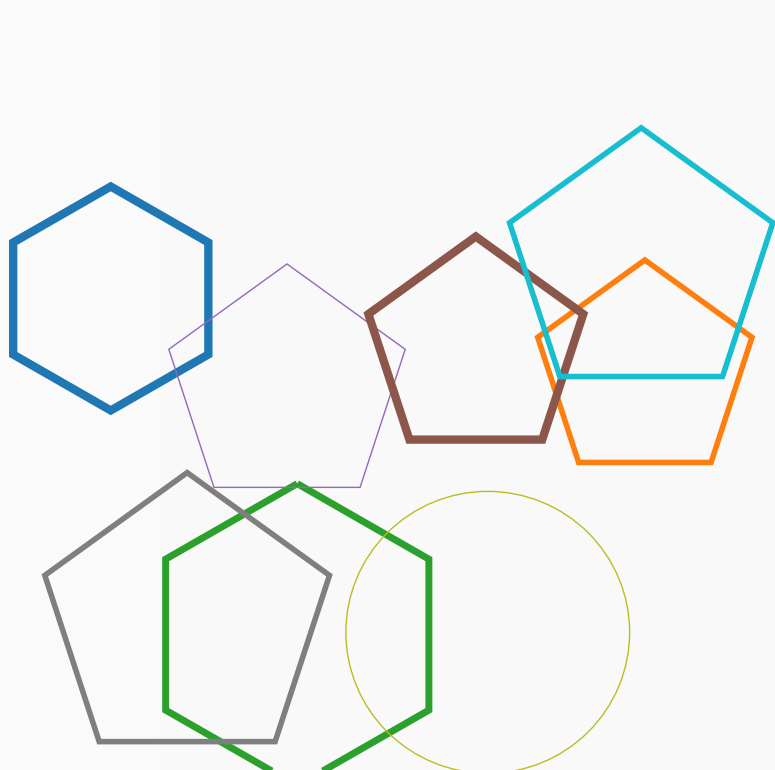[{"shape": "hexagon", "thickness": 3, "radius": 0.73, "center": [0.143, 0.612]}, {"shape": "pentagon", "thickness": 2, "radius": 0.73, "center": [0.832, 0.517]}, {"shape": "hexagon", "thickness": 2.5, "radius": 0.98, "center": [0.384, 0.176]}, {"shape": "pentagon", "thickness": 0.5, "radius": 0.8, "center": [0.37, 0.497]}, {"shape": "pentagon", "thickness": 3, "radius": 0.73, "center": [0.614, 0.547]}, {"shape": "pentagon", "thickness": 2, "radius": 0.97, "center": [0.241, 0.193]}, {"shape": "circle", "thickness": 0.5, "radius": 0.92, "center": [0.629, 0.179]}, {"shape": "pentagon", "thickness": 2, "radius": 0.89, "center": [0.827, 0.655]}]